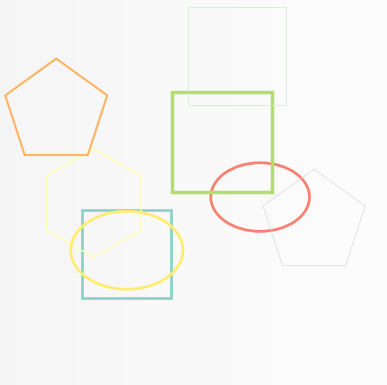[{"shape": "square", "thickness": 2, "radius": 0.57, "center": [0.326, 0.341]}, {"shape": "hexagon", "thickness": 1, "radius": 0.71, "center": [0.242, 0.472]}, {"shape": "oval", "thickness": 2, "radius": 0.64, "center": [0.671, 0.488]}, {"shape": "pentagon", "thickness": 1.5, "radius": 0.69, "center": [0.145, 0.709]}, {"shape": "square", "thickness": 2.5, "radius": 0.65, "center": [0.572, 0.632]}, {"shape": "pentagon", "thickness": 0.5, "radius": 0.69, "center": [0.81, 0.422]}, {"shape": "square", "thickness": 0.5, "radius": 0.63, "center": [0.612, 0.855]}, {"shape": "oval", "thickness": 2, "radius": 0.72, "center": [0.327, 0.35]}]